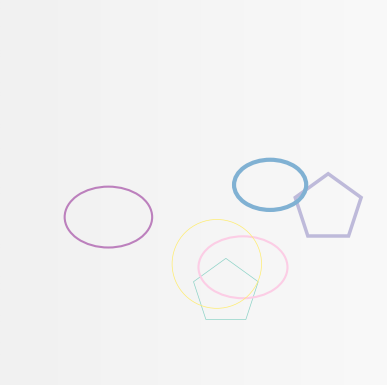[{"shape": "pentagon", "thickness": 0.5, "radius": 0.44, "center": [0.583, 0.241]}, {"shape": "pentagon", "thickness": 2.5, "radius": 0.45, "center": [0.847, 0.459]}, {"shape": "oval", "thickness": 3, "radius": 0.47, "center": [0.697, 0.52]}, {"shape": "oval", "thickness": 1.5, "radius": 0.57, "center": [0.627, 0.306]}, {"shape": "oval", "thickness": 1.5, "radius": 0.56, "center": [0.28, 0.436]}, {"shape": "circle", "thickness": 0.5, "radius": 0.58, "center": [0.56, 0.315]}]